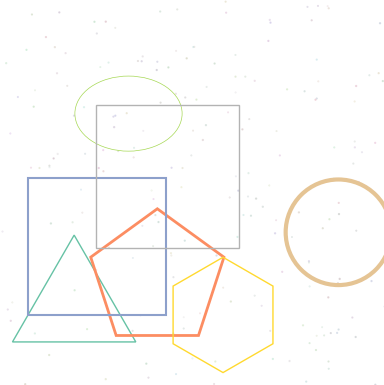[{"shape": "triangle", "thickness": 1, "radius": 0.92, "center": [0.193, 0.204]}, {"shape": "pentagon", "thickness": 2, "radius": 0.91, "center": [0.409, 0.276]}, {"shape": "square", "thickness": 1.5, "radius": 0.89, "center": [0.252, 0.36]}, {"shape": "oval", "thickness": 0.5, "radius": 0.7, "center": [0.334, 0.705]}, {"shape": "hexagon", "thickness": 1, "radius": 0.75, "center": [0.579, 0.182]}, {"shape": "circle", "thickness": 3, "radius": 0.69, "center": [0.879, 0.397]}, {"shape": "square", "thickness": 1, "radius": 0.93, "center": [0.435, 0.541]}]